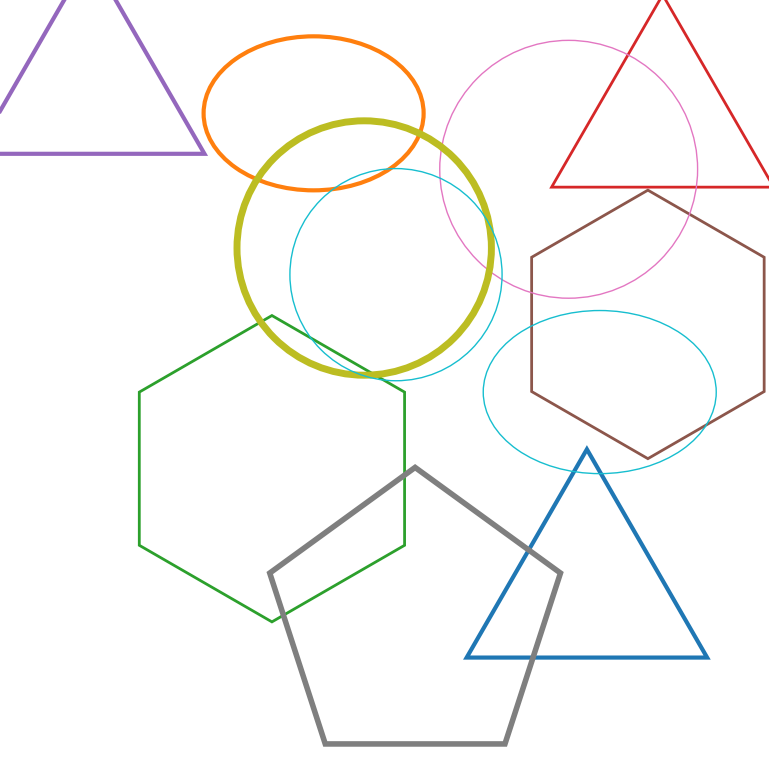[{"shape": "triangle", "thickness": 1.5, "radius": 0.9, "center": [0.762, 0.236]}, {"shape": "oval", "thickness": 1.5, "radius": 0.71, "center": [0.407, 0.853]}, {"shape": "hexagon", "thickness": 1, "radius": 0.99, "center": [0.353, 0.391]}, {"shape": "triangle", "thickness": 1, "radius": 0.83, "center": [0.861, 0.84]}, {"shape": "triangle", "thickness": 1.5, "radius": 0.86, "center": [0.117, 0.886]}, {"shape": "hexagon", "thickness": 1, "radius": 0.87, "center": [0.841, 0.579]}, {"shape": "circle", "thickness": 0.5, "radius": 0.84, "center": [0.739, 0.78]}, {"shape": "pentagon", "thickness": 2, "radius": 0.99, "center": [0.539, 0.194]}, {"shape": "circle", "thickness": 2.5, "radius": 0.83, "center": [0.473, 0.678]}, {"shape": "oval", "thickness": 0.5, "radius": 0.76, "center": [0.779, 0.491]}, {"shape": "circle", "thickness": 0.5, "radius": 0.69, "center": [0.514, 0.643]}]